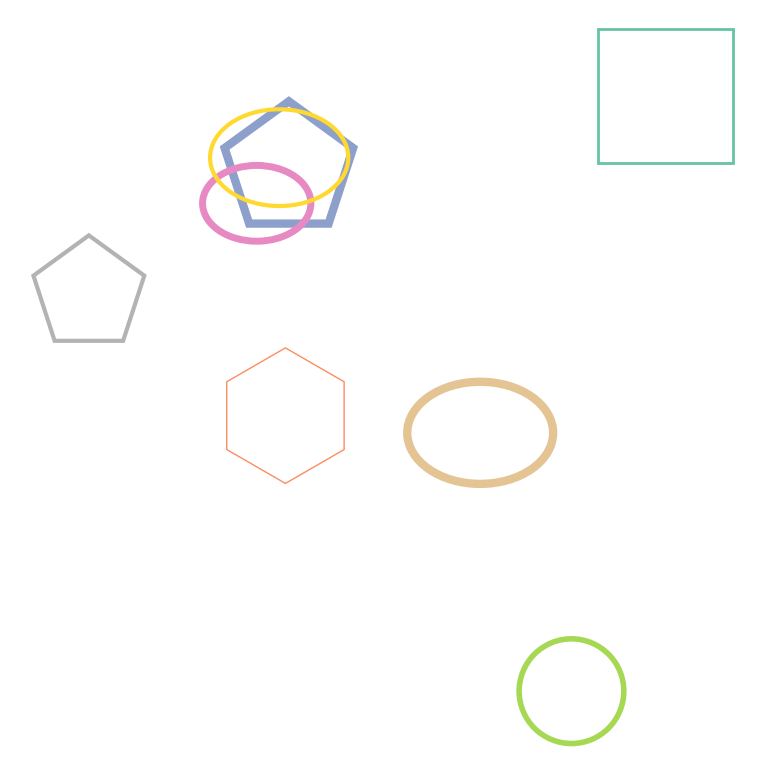[{"shape": "square", "thickness": 1, "radius": 0.44, "center": [0.864, 0.875]}, {"shape": "hexagon", "thickness": 0.5, "radius": 0.44, "center": [0.371, 0.46]}, {"shape": "pentagon", "thickness": 3, "radius": 0.44, "center": [0.375, 0.781]}, {"shape": "oval", "thickness": 2.5, "radius": 0.35, "center": [0.333, 0.736]}, {"shape": "circle", "thickness": 2, "radius": 0.34, "center": [0.742, 0.102]}, {"shape": "oval", "thickness": 1.5, "radius": 0.45, "center": [0.363, 0.795]}, {"shape": "oval", "thickness": 3, "radius": 0.47, "center": [0.624, 0.438]}, {"shape": "pentagon", "thickness": 1.5, "radius": 0.38, "center": [0.115, 0.619]}]